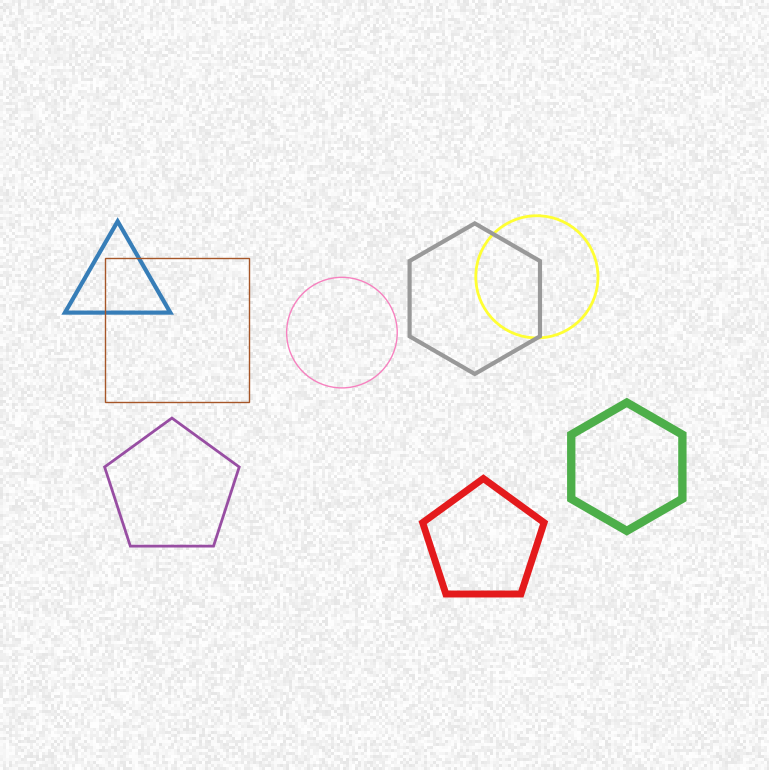[{"shape": "pentagon", "thickness": 2.5, "radius": 0.41, "center": [0.628, 0.296]}, {"shape": "triangle", "thickness": 1.5, "radius": 0.4, "center": [0.153, 0.634]}, {"shape": "hexagon", "thickness": 3, "radius": 0.42, "center": [0.814, 0.394]}, {"shape": "pentagon", "thickness": 1, "radius": 0.46, "center": [0.223, 0.365]}, {"shape": "circle", "thickness": 1, "radius": 0.4, "center": [0.697, 0.64]}, {"shape": "square", "thickness": 0.5, "radius": 0.47, "center": [0.23, 0.571]}, {"shape": "circle", "thickness": 0.5, "radius": 0.36, "center": [0.444, 0.568]}, {"shape": "hexagon", "thickness": 1.5, "radius": 0.49, "center": [0.617, 0.612]}]